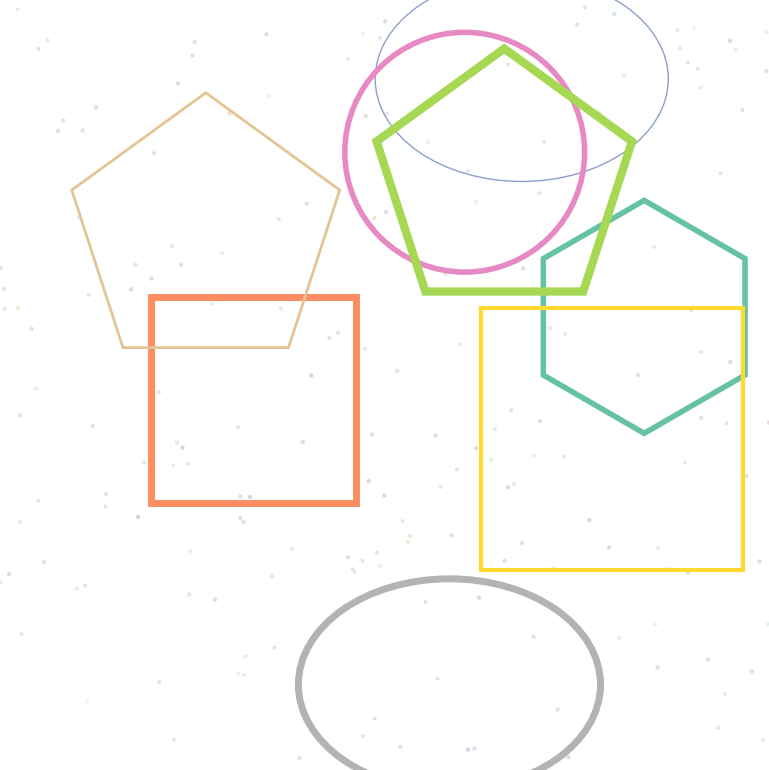[{"shape": "hexagon", "thickness": 2, "radius": 0.76, "center": [0.837, 0.589]}, {"shape": "square", "thickness": 2.5, "radius": 0.67, "center": [0.329, 0.481]}, {"shape": "oval", "thickness": 0.5, "radius": 0.95, "center": [0.678, 0.898]}, {"shape": "circle", "thickness": 2, "radius": 0.78, "center": [0.604, 0.802]}, {"shape": "pentagon", "thickness": 3, "radius": 0.87, "center": [0.655, 0.762]}, {"shape": "square", "thickness": 1.5, "radius": 0.85, "center": [0.795, 0.43]}, {"shape": "pentagon", "thickness": 1, "radius": 0.91, "center": [0.267, 0.697]}, {"shape": "oval", "thickness": 2.5, "radius": 0.98, "center": [0.584, 0.111]}]